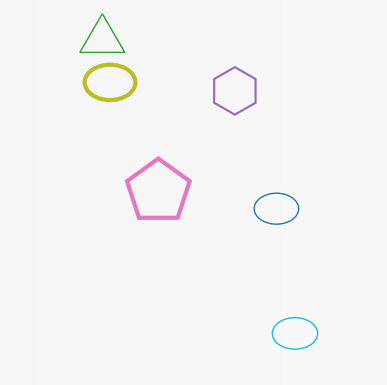[{"shape": "oval", "thickness": 1, "radius": 0.29, "center": [0.713, 0.458]}, {"shape": "triangle", "thickness": 1, "radius": 0.33, "center": [0.264, 0.897]}, {"shape": "hexagon", "thickness": 1.5, "radius": 0.31, "center": [0.606, 0.764]}, {"shape": "pentagon", "thickness": 3, "radius": 0.42, "center": [0.409, 0.503]}, {"shape": "oval", "thickness": 3, "radius": 0.33, "center": [0.284, 0.786]}, {"shape": "oval", "thickness": 1, "radius": 0.29, "center": [0.761, 0.134]}]